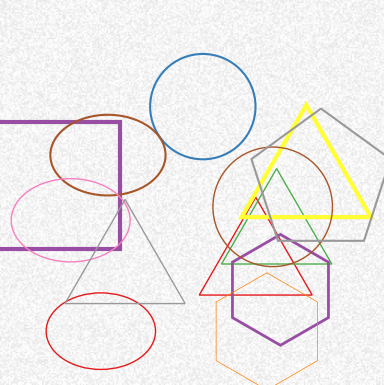[{"shape": "triangle", "thickness": 1, "radius": 0.85, "center": [0.664, 0.318]}, {"shape": "oval", "thickness": 1, "radius": 0.71, "center": [0.262, 0.14]}, {"shape": "circle", "thickness": 1.5, "radius": 0.68, "center": [0.527, 0.723]}, {"shape": "triangle", "thickness": 1, "radius": 0.83, "center": [0.719, 0.397]}, {"shape": "hexagon", "thickness": 2, "radius": 0.72, "center": [0.728, 0.247]}, {"shape": "square", "thickness": 3, "radius": 0.82, "center": [0.146, 0.518]}, {"shape": "hexagon", "thickness": 0.5, "radius": 0.76, "center": [0.693, 0.139]}, {"shape": "triangle", "thickness": 3, "radius": 0.97, "center": [0.796, 0.533]}, {"shape": "oval", "thickness": 1.5, "radius": 0.75, "center": [0.28, 0.597]}, {"shape": "circle", "thickness": 1, "radius": 0.78, "center": [0.708, 0.463]}, {"shape": "oval", "thickness": 1, "radius": 0.77, "center": [0.184, 0.428]}, {"shape": "triangle", "thickness": 1, "radius": 0.9, "center": [0.325, 0.302]}, {"shape": "pentagon", "thickness": 1.5, "radius": 0.95, "center": [0.834, 0.528]}]